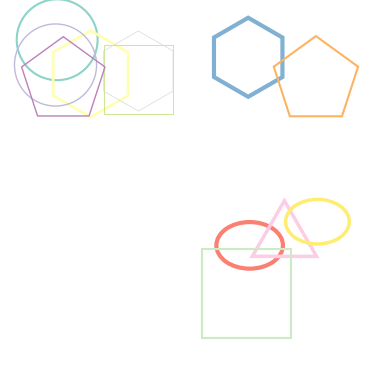[{"shape": "circle", "thickness": 1.5, "radius": 0.53, "center": [0.148, 0.897]}, {"shape": "hexagon", "thickness": 2, "radius": 0.56, "center": [0.235, 0.808]}, {"shape": "circle", "thickness": 1, "radius": 0.53, "center": [0.144, 0.831]}, {"shape": "oval", "thickness": 3, "radius": 0.43, "center": [0.648, 0.363]}, {"shape": "hexagon", "thickness": 3, "radius": 0.51, "center": [0.645, 0.851]}, {"shape": "pentagon", "thickness": 1.5, "radius": 0.58, "center": [0.821, 0.791]}, {"shape": "square", "thickness": 0.5, "radius": 0.45, "center": [0.359, 0.794]}, {"shape": "triangle", "thickness": 2.5, "radius": 0.48, "center": [0.739, 0.382]}, {"shape": "hexagon", "thickness": 0.5, "radius": 0.52, "center": [0.359, 0.815]}, {"shape": "pentagon", "thickness": 1, "radius": 0.57, "center": [0.164, 0.791]}, {"shape": "square", "thickness": 1.5, "radius": 0.58, "center": [0.64, 0.237]}, {"shape": "oval", "thickness": 2.5, "radius": 0.41, "center": [0.825, 0.424]}]